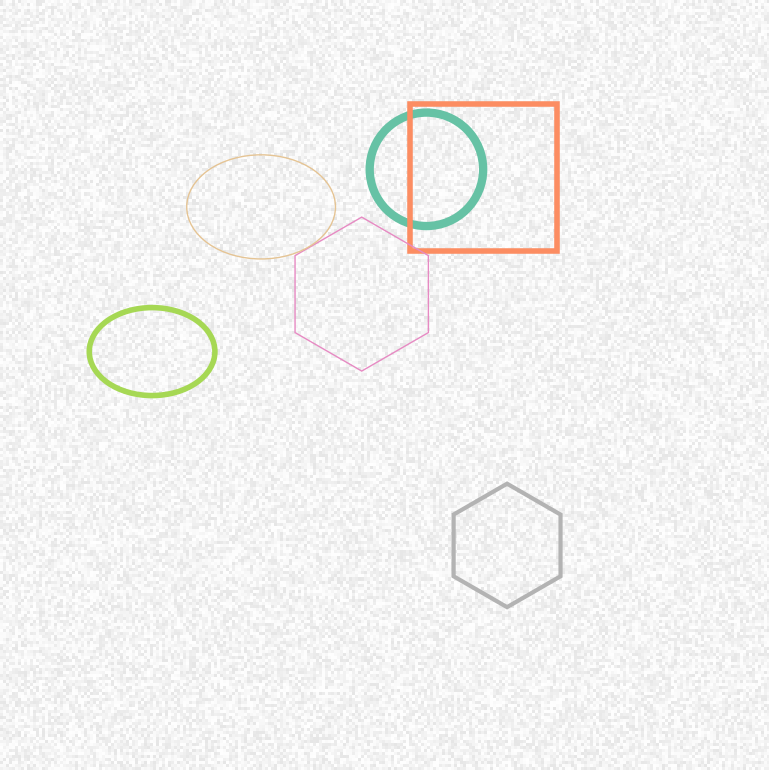[{"shape": "circle", "thickness": 3, "radius": 0.37, "center": [0.554, 0.78]}, {"shape": "square", "thickness": 2, "radius": 0.48, "center": [0.628, 0.769]}, {"shape": "hexagon", "thickness": 0.5, "radius": 0.5, "center": [0.47, 0.618]}, {"shape": "oval", "thickness": 2, "radius": 0.41, "center": [0.198, 0.543]}, {"shape": "oval", "thickness": 0.5, "radius": 0.48, "center": [0.339, 0.731]}, {"shape": "hexagon", "thickness": 1.5, "radius": 0.4, "center": [0.659, 0.292]}]